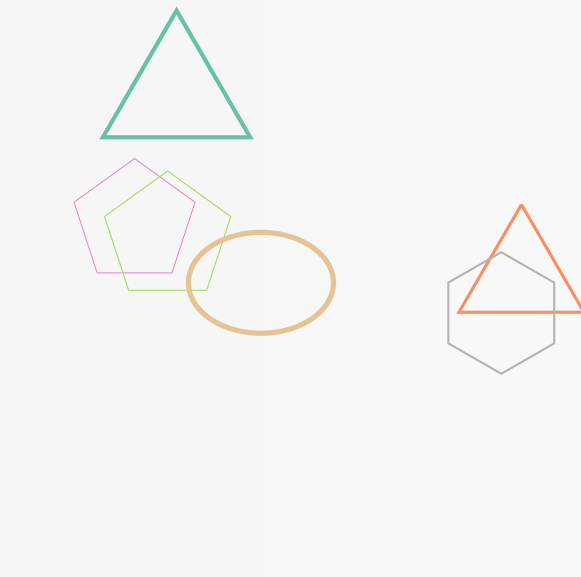[{"shape": "triangle", "thickness": 2, "radius": 0.73, "center": [0.304, 0.835]}, {"shape": "triangle", "thickness": 1.5, "radius": 0.62, "center": [0.897, 0.521]}, {"shape": "pentagon", "thickness": 0.5, "radius": 0.55, "center": [0.232, 0.615]}, {"shape": "pentagon", "thickness": 0.5, "radius": 0.57, "center": [0.288, 0.589]}, {"shape": "oval", "thickness": 2.5, "radius": 0.62, "center": [0.449, 0.509]}, {"shape": "hexagon", "thickness": 1, "radius": 0.53, "center": [0.862, 0.457]}]